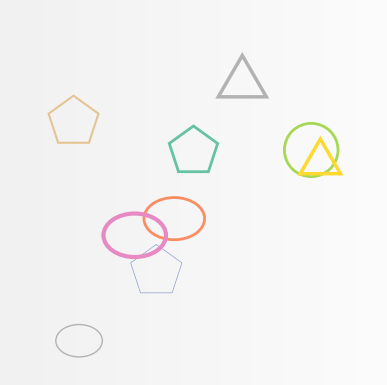[{"shape": "pentagon", "thickness": 2, "radius": 0.33, "center": [0.499, 0.607]}, {"shape": "oval", "thickness": 2, "radius": 0.39, "center": [0.45, 0.432]}, {"shape": "pentagon", "thickness": 0.5, "radius": 0.35, "center": [0.403, 0.296]}, {"shape": "oval", "thickness": 3, "radius": 0.4, "center": [0.348, 0.389]}, {"shape": "circle", "thickness": 2, "radius": 0.35, "center": [0.803, 0.61]}, {"shape": "triangle", "thickness": 2.5, "radius": 0.3, "center": [0.827, 0.579]}, {"shape": "pentagon", "thickness": 1.5, "radius": 0.34, "center": [0.19, 0.684]}, {"shape": "oval", "thickness": 1, "radius": 0.3, "center": [0.204, 0.115]}, {"shape": "triangle", "thickness": 2.5, "radius": 0.36, "center": [0.625, 0.784]}]